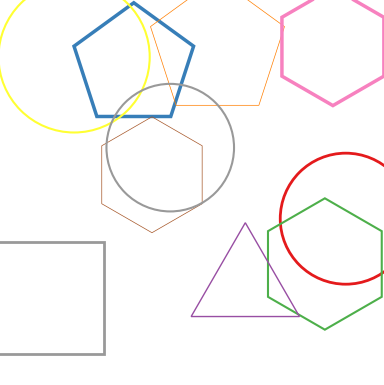[{"shape": "circle", "thickness": 2, "radius": 0.85, "center": [0.898, 0.432]}, {"shape": "pentagon", "thickness": 2.5, "radius": 0.82, "center": [0.348, 0.83]}, {"shape": "hexagon", "thickness": 1.5, "radius": 0.85, "center": [0.844, 0.314]}, {"shape": "triangle", "thickness": 1, "radius": 0.81, "center": [0.637, 0.259]}, {"shape": "pentagon", "thickness": 0.5, "radius": 0.91, "center": [0.565, 0.874]}, {"shape": "circle", "thickness": 1.5, "radius": 0.98, "center": [0.193, 0.852]}, {"shape": "hexagon", "thickness": 0.5, "radius": 0.75, "center": [0.395, 0.546]}, {"shape": "hexagon", "thickness": 2.5, "radius": 0.76, "center": [0.865, 0.879]}, {"shape": "circle", "thickness": 1.5, "radius": 0.83, "center": [0.442, 0.617]}, {"shape": "square", "thickness": 2, "radius": 0.73, "center": [0.125, 0.226]}]